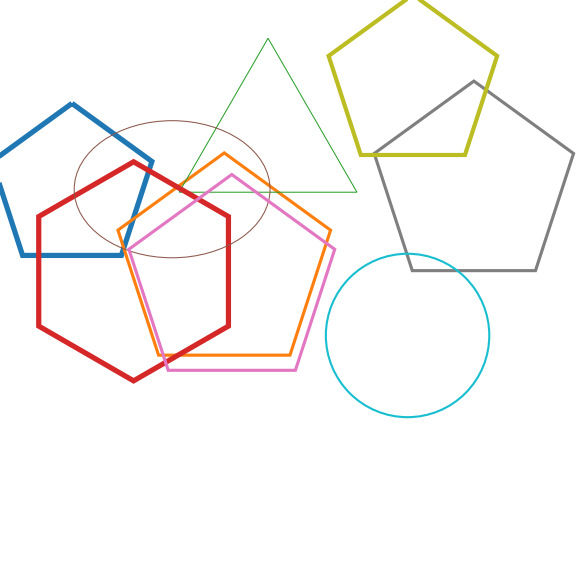[{"shape": "pentagon", "thickness": 2.5, "radius": 0.73, "center": [0.125, 0.675]}, {"shape": "pentagon", "thickness": 1.5, "radius": 0.97, "center": [0.388, 0.541]}, {"shape": "triangle", "thickness": 0.5, "radius": 0.89, "center": [0.464, 0.755]}, {"shape": "hexagon", "thickness": 2.5, "radius": 0.95, "center": [0.231, 0.529]}, {"shape": "oval", "thickness": 0.5, "radius": 0.85, "center": [0.298, 0.671]}, {"shape": "pentagon", "thickness": 1.5, "radius": 0.94, "center": [0.401, 0.51]}, {"shape": "pentagon", "thickness": 1.5, "radius": 0.91, "center": [0.821, 0.677]}, {"shape": "pentagon", "thickness": 2, "radius": 0.77, "center": [0.715, 0.855]}, {"shape": "circle", "thickness": 1, "radius": 0.71, "center": [0.706, 0.418]}]